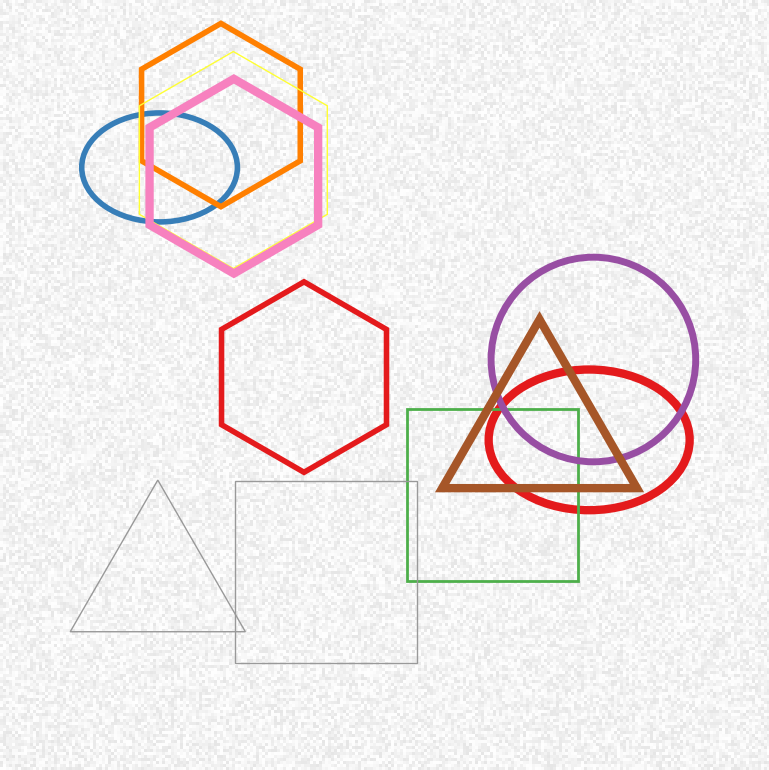[{"shape": "oval", "thickness": 3, "radius": 0.65, "center": [0.765, 0.429]}, {"shape": "hexagon", "thickness": 2, "radius": 0.62, "center": [0.395, 0.51]}, {"shape": "oval", "thickness": 2, "radius": 0.51, "center": [0.207, 0.783]}, {"shape": "square", "thickness": 1, "radius": 0.56, "center": [0.64, 0.358]}, {"shape": "circle", "thickness": 2.5, "radius": 0.66, "center": [0.771, 0.533]}, {"shape": "hexagon", "thickness": 2, "radius": 0.59, "center": [0.287, 0.851]}, {"shape": "hexagon", "thickness": 0.5, "radius": 0.7, "center": [0.303, 0.792]}, {"shape": "triangle", "thickness": 3, "radius": 0.73, "center": [0.701, 0.439]}, {"shape": "hexagon", "thickness": 3, "radius": 0.63, "center": [0.304, 0.771]}, {"shape": "square", "thickness": 0.5, "radius": 0.59, "center": [0.423, 0.257]}, {"shape": "triangle", "thickness": 0.5, "radius": 0.66, "center": [0.205, 0.245]}]